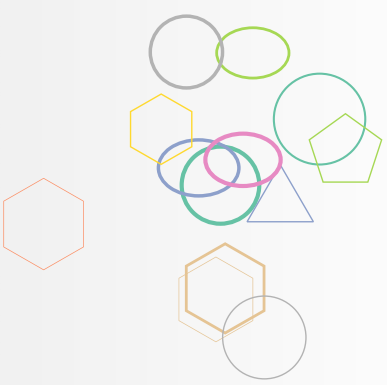[{"shape": "circle", "thickness": 1.5, "radius": 0.59, "center": [0.825, 0.691]}, {"shape": "circle", "thickness": 3, "radius": 0.5, "center": [0.569, 0.519]}, {"shape": "hexagon", "thickness": 0.5, "radius": 0.59, "center": [0.113, 0.418]}, {"shape": "triangle", "thickness": 1, "radius": 0.49, "center": [0.723, 0.473]}, {"shape": "oval", "thickness": 2.5, "radius": 0.52, "center": [0.513, 0.564]}, {"shape": "oval", "thickness": 3, "radius": 0.49, "center": [0.627, 0.585]}, {"shape": "pentagon", "thickness": 1, "radius": 0.49, "center": [0.892, 0.606]}, {"shape": "oval", "thickness": 2, "radius": 0.47, "center": [0.652, 0.863]}, {"shape": "hexagon", "thickness": 1, "radius": 0.46, "center": [0.416, 0.664]}, {"shape": "hexagon", "thickness": 2, "radius": 0.58, "center": [0.581, 0.251]}, {"shape": "hexagon", "thickness": 0.5, "radius": 0.55, "center": [0.557, 0.222]}, {"shape": "circle", "thickness": 2.5, "radius": 0.47, "center": [0.481, 0.865]}, {"shape": "circle", "thickness": 1, "radius": 0.54, "center": [0.682, 0.123]}]